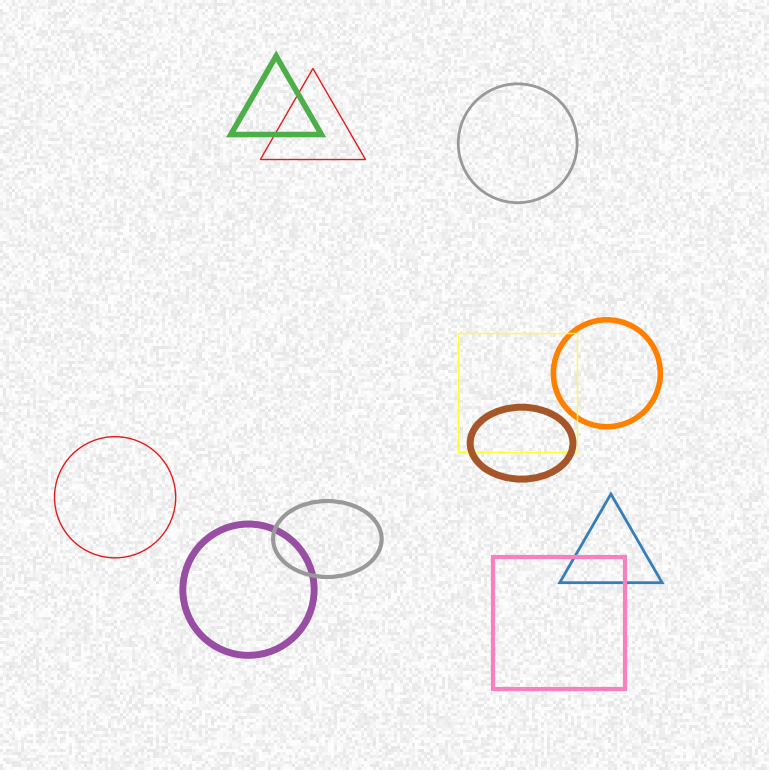[{"shape": "triangle", "thickness": 0.5, "radius": 0.39, "center": [0.406, 0.832]}, {"shape": "circle", "thickness": 0.5, "radius": 0.39, "center": [0.149, 0.354]}, {"shape": "triangle", "thickness": 1, "radius": 0.38, "center": [0.793, 0.282]}, {"shape": "triangle", "thickness": 2, "radius": 0.34, "center": [0.359, 0.859]}, {"shape": "circle", "thickness": 2.5, "radius": 0.43, "center": [0.323, 0.234]}, {"shape": "circle", "thickness": 2, "radius": 0.35, "center": [0.788, 0.515]}, {"shape": "square", "thickness": 0.5, "radius": 0.39, "center": [0.672, 0.49]}, {"shape": "oval", "thickness": 2.5, "radius": 0.33, "center": [0.677, 0.424]}, {"shape": "square", "thickness": 1.5, "radius": 0.43, "center": [0.725, 0.191]}, {"shape": "oval", "thickness": 1.5, "radius": 0.35, "center": [0.425, 0.3]}, {"shape": "circle", "thickness": 1, "radius": 0.39, "center": [0.672, 0.814]}]